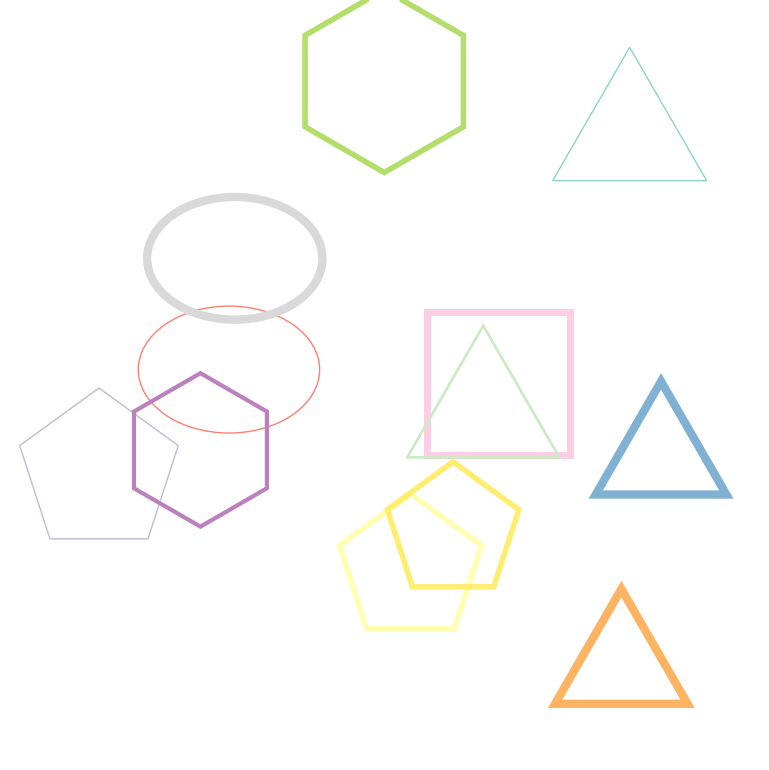[{"shape": "triangle", "thickness": 0.5, "radius": 0.58, "center": [0.818, 0.823]}, {"shape": "pentagon", "thickness": 2, "radius": 0.48, "center": [0.533, 0.262]}, {"shape": "pentagon", "thickness": 0.5, "radius": 0.54, "center": [0.129, 0.388]}, {"shape": "oval", "thickness": 0.5, "radius": 0.59, "center": [0.297, 0.52]}, {"shape": "triangle", "thickness": 3, "radius": 0.49, "center": [0.858, 0.407]}, {"shape": "triangle", "thickness": 3, "radius": 0.5, "center": [0.807, 0.136]}, {"shape": "hexagon", "thickness": 2, "radius": 0.59, "center": [0.499, 0.895]}, {"shape": "square", "thickness": 2.5, "radius": 0.47, "center": [0.647, 0.502]}, {"shape": "oval", "thickness": 3, "radius": 0.57, "center": [0.305, 0.665]}, {"shape": "hexagon", "thickness": 1.5, "radius": 0.5, "center": [0.26, 0.416]}, {"shape": "triangle", "thickness": 1, "radius": 0.57, "center": [0.628, 0.463]}, {"shape": "pentagon", "thickness": 2, "radius": 0.45, "center": [0.588, 0.31]}]